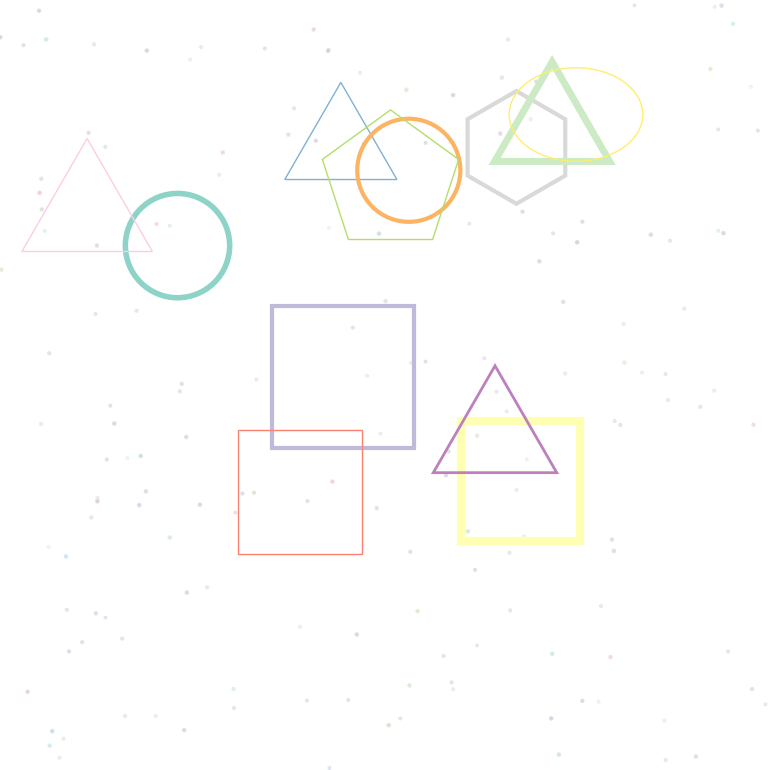[{"shape": "circle", "thickness": 2, "radius": 0.34, "center": [0.231, 0.681]}, {"shape": "square", "thickness": 3, "radius": 0.39, "center": [0.676, 0.375]}, {"shape": "square", "thickness": 1.5, "radius": 0.46, "center": [0.445, 0.51]}, {"shape": "square", "thickness": 0.5, "radius": 0.4, "center": [0.39, 0.361]}, {"shape": "triangle", "thickness": 0.5, "radius": 0.42, "center": [0.443, 0.809]}, {"shape": "circle", "thickness": 1.5, "radius": 0.33, "center": [0.531, 0.779]}, {"shape": "pentagon", "thickness": 0.5, "radius": 0.47, "center": [0.507, 0.764]}, {"shape": "triangle", "thickness": 0.5, "radius": 0.49, "center": [0.113, 0.722]}, {"shape": "hexagon", "thickness": 1.5, "radius": 0.37, "center": [0.671, 0.809]}, {"shape": "triangle", "thickness": 1, "radius": 0.46, "center": [0.643, 0.432]}, {"shape": "triangle", "thickness": 2.5, "radius": 0.43, "center": [0.717, 0.833]}, {"shape": "oval", "thickness": 0.5, "radius": 0.43, "center": [0.748, 0.851]}]